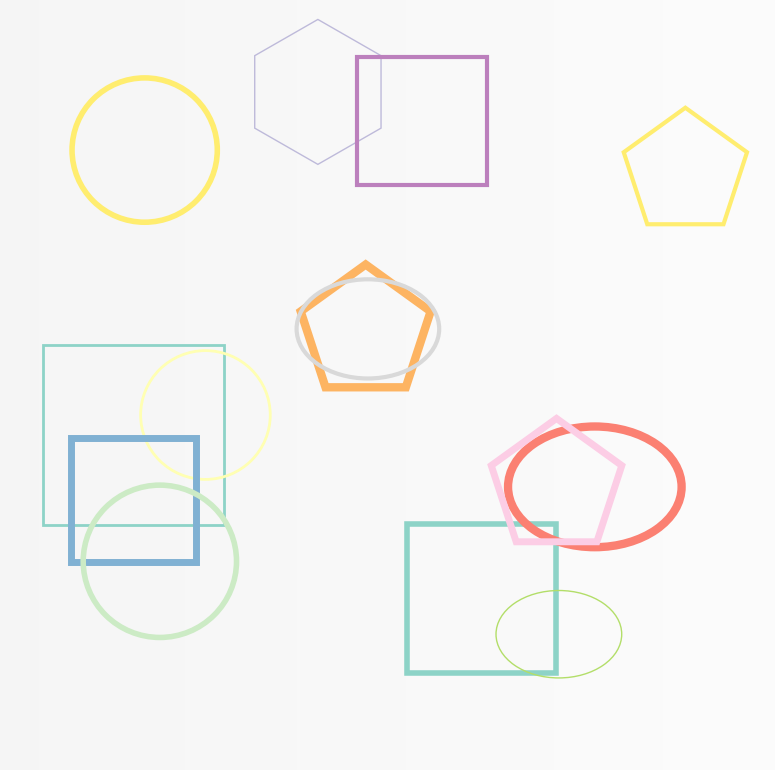[{"shape": "square", "thickness": 2, "radius": 0.48, "center": [0.621, 0.223]}, {"shape": "square", "thickness": 1, "radius": 0.59, "center": [0.172, 0.435]}, {"shape": "circle", "thickness": 1, "radius": 0.42, "center": [0.265, 0.461]}, {"shape": "hexagon", "thickness": 0.5, "radius": 0.47, "center": [0.41, 0.881]}, {"shape": "oval", "thickness": 3, "radius": 0.56, "center": [0.768, 0.368]}, {"shape": "square", "thickness": 2.5, "radius": 0.4, "center": [0.173, 0.351]}, {"shape": "pentagon", "thickness": 3, "radius": 0.44, "center": [0.472, 0.568]}, {"shape": "oval", "thickness": 0.5, "radius": 0.41, "center": [0.721, 0.176]}, {"shape": "pentagon", "thickness": 2.5, "radius": 0.44, "center": [0.718, 0.368]}, {"shape": "oval", "thickness": 1.5, "radius": 0.46, "center": [0.475, 0.573]}, {"shape": "square", "thickness": 1.5, "radius": 0.42, "center": [0.545, 0.843]}, {"shape": "circle", "thickness": 2, "radius": 0.49, "center": [0.206, 0.271]}, {"shape": "circle", "thickness": 2, "radius": 0.47, "center": [0.187, 0.805]}, {"shape": "pentagon", "thickness": 1.5, "radius": 0.42, "center": [0.884, 0.776]}]